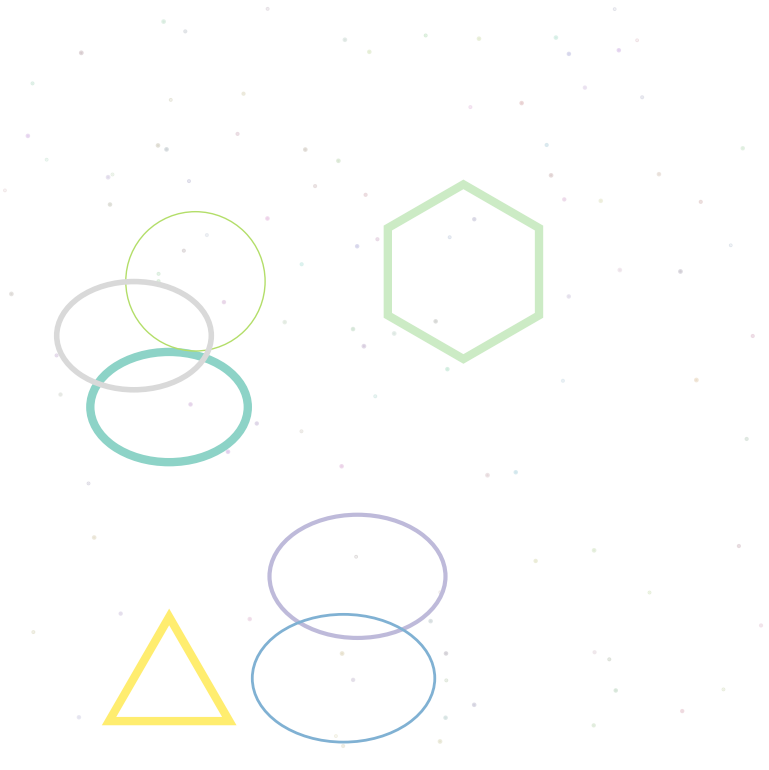[{"shape": "oval", "thickness": 3, "radius": 0.51, "center": [0.22, 0.471]}, {"shape": "oval", "thickness": 1.5, "radius": 0.57, "center": [0.464, 0.252]}, {"shape": "oval", "thickness": 1, "radius": 0.59, "center": [0.446, 0.119]}, {"shape": "circle", "thickness": 0.5, "radius": 0.45, "center": [0.254, 0.635]}, {"shape": "oval", "thickness": 2, "radius": 0.5, "center": [0.174, 0.564]}, {"shape": "hexagon", "thickness": 3, "radius": 0.57, "center": [0.602, 0.647]}, {"shape": "triangle", "thickness": 3, "radius": 0.45, "center": [0.22, 0.109]}]